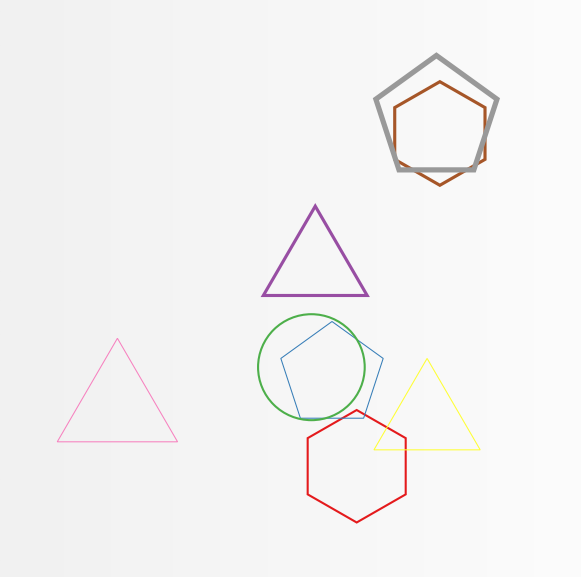[{"shape": "hexagon", "thickness": 1, "radius": 0.49, "center": [0.614, 0.192]}, {"shape": "pentagon", "thickness": 0.5, "radius": 0.46, "center": [0.571, 0.35]}, {"shape": "circle", "thickness": 1, "radius": 0.46, "center": [0.536, 0.363]}, {"shape": "triangle", "thickness": 1.5, "radius": 0.52, "center": [0.542, 0.539]}, {"shape": "triangle", "thickness": 0.5, "radius": 0.53, "center": [0.735, 0.273]}, {"shape": "hexagon", "thickness": 1.5, "radius": 0.45, "center": [0.757, 0.768]}, {"shape": "triangle", "thickness": 0.5, "radius": 0.6, "center": [0.202, 0.294]}, {"shape": "pentagon", "thickness": 2.5, "radius": 0.55, "center": [0.751, 0.794]}]